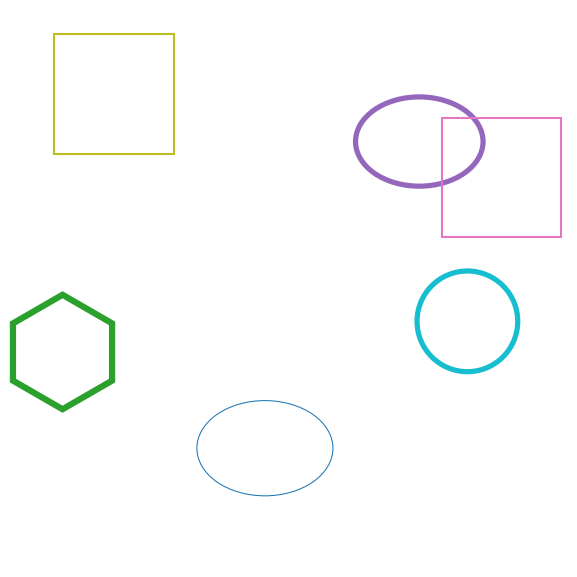[{"shape": "oval", "thickness": 0.5, "radius": 0.59, "center": [0.459, 0.223]}, {"shape": "hexagon", "thickness": 3, "radius": 0.5, "center": [0.108, 0.39]}, {"shape": "oval", "thickness": 2.5, "radius": 0.55, "center": [0.726, 0.754]}, {"shape": "square", "thickness": 1, "radius": 0.52, "center": [0.868, 0.692]}, {"shape": "square", "thickness": 1, "radius": 0.52, "center": [0.197, 0.836]}, {"shape": "circle", "thickness": 2.5, "radius": 0.44, "center": [0.809, 0.443]}]